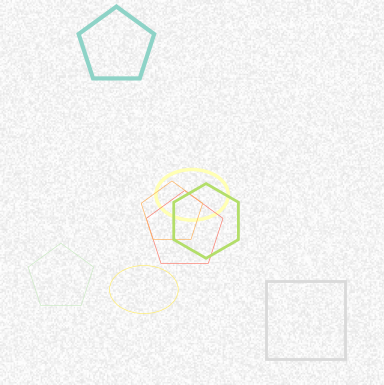[{"shape": "pentagon", "thickness": 3, "radius": 0.52, "center": [0.302, 0.88]}, {"shape": "oval", "thickness": 2.5, "radius": 0.47, "center": [0.499, 0.494]}, {"shape": "pentagon", "thickness": 0.5, "radius": 0.52, "center": [0.48, 0.401]}, {"shape": "pentagon", "thickness": 0.5, "radius": 0.42, "center": [0.447, 0.446]}, {"shape": "hexagon", "thickness": 2, "radius": 0.48, "center": [0.535, 0.426]}, {"shape": "square", "thickness": 2, "radius": 0.51, "center": [0.793, 0.169]}, {"shape": "pentagon", "thickness": 0.5, "radius": 0.45, "center": [0.158, 0.279]}, {"shape": "oval", "thickness": 0.5, "radius": 0.45, "center": [0.374, 0.248]}]